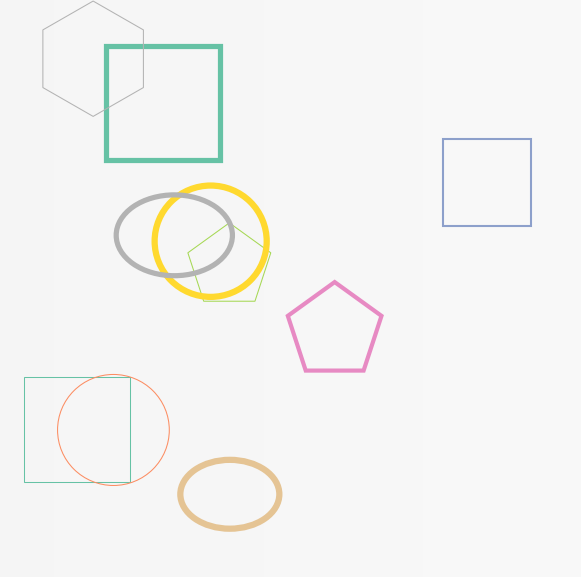[{"shape": "square", "thickness": 2.5, "radius": 0.49, "center": [0.28, 0.821]}, {"shape": "square", "thickness": 0.5, "radius": 0.45, "center": [0.132, 0.255]}, {"shape": "circle", "thickness": 0.5, "radius": 0.48, "center": [0.195, 0.255]}, {"shape": "square", "thickness": 1, "radius": 0.38, "center": [0.838, 0.683]}, {"shape": "pentagon", "thickness": 2, "radius": 0.42, "center": [0.576, 0.426]}, {"shape": "pentagon", "thickness": 0.5, "radius": 0.37, "center": [0.395, 0.538]}, {"shape": "circle", "thickness": 3, "radius": 0.48, "center": [0.362, 0.581]}, {"shape": "oval", "thickness": 3, "radius": 0.43, "center": [0.395, 0.143]}, {"shape": "hexagon", "thickness": 0.5, "radius": 0.5, "center": [0.16, 0.897]}, {"shape": "oval", "thickness": 2.5, "radius": 0.5, "center": [0.3, 0.592]}]